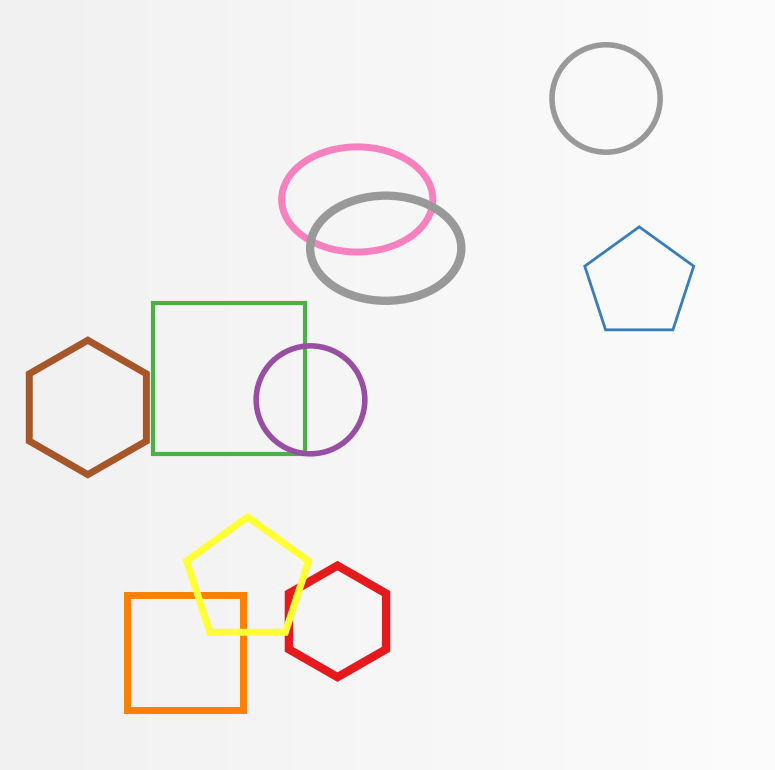[{"shape": "hexagon", "thickness": 3, "radius": 0.36, "center": [0.435, 0.193]}, {"shape": "pentagon", "thickness": 1, "radius": 0.37, "center": [0.825, 0.631]}, {"shape": "square", "thickness": 1.5, "radius": 0.49, "center": [0.296, 0.509]}, {"shape": "circle", "thickness": 2, "radius": 0.35, "center": [0.401, 0.481]}, {"shape": "square", "thickness": 2.5, "radius": 0.37, "center": [0.238, 0.153]}, {"shape": "pentagon", "thickness": 2.5, "radius": 0.41, "center": [0.32, 0.246]}, {"shape": "hexagon", "thickness": 2.5, "radius": 0.44, "center": [0.113, 0.471]}, {"shape": "oval", "thickness": 2.5, "radius": 0.49, "center": [0.461, 0.741]}, {"shape": "oval", "thickness": 3, "radius": 0.49, "center": [0.498, 0.678]}, {"shape": "circle", "thickness": 2, "radius": 0.35, "center": [0.782, 0.872]}]